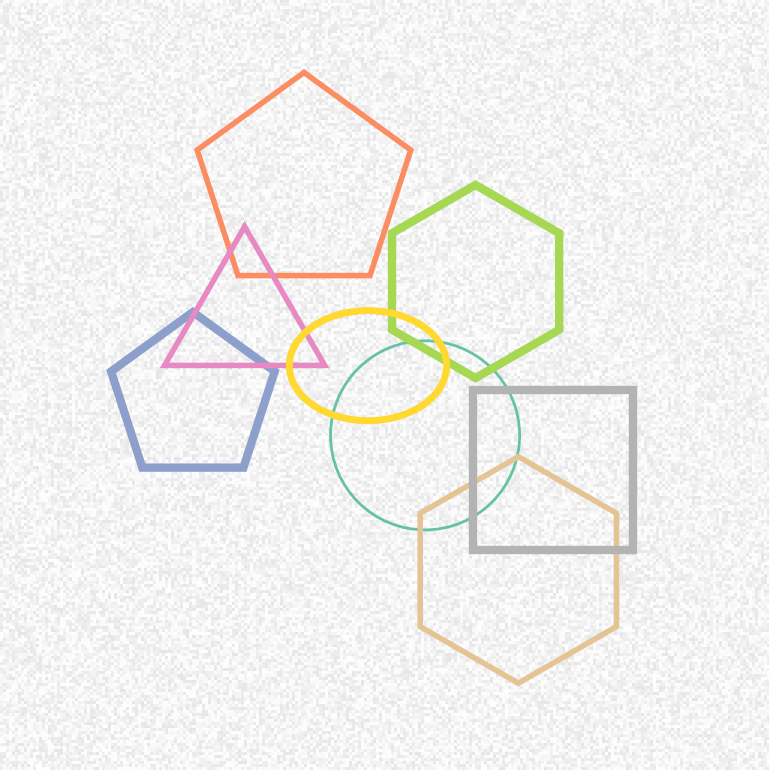[{"shape": "circle", "thickness": 1, "radius": 0.61, "center": [0.552, 0.435]}, {"shape": "pentagon", "thickness": 2, "radius": 0.73, "center": [0.395, 0.76]}, {"shape": "pentagon", "thickness": 3, "radius": 0.56, "center": [0.25, 0.483]}, {"shape": "triangle", "thickness": 2, "radius": 0.6, "center": [0.318, 0.585]}, {"shape": "hexagon", "thickness": 3, "radius": 0.63, "center": [0.618, 0.634]}, {"shape": "oval", "thickness": 2.5, "radius": 0.51, "center": [0.478, 0.525]}, {"shape": "hexagon", "thickness": 2, "radius": 0.74, "center": [0.673, 0.26]}, {"shape": "square", "thickness": 3, "radius": 0.52, "center": [0.718, 0.39]}]